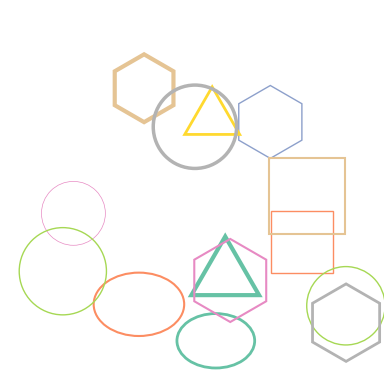[{"shape": "triangle", "thickness": 3, "radius": 0.51, "center": [0.585, 0.284]}, {"shape": "oval", "thickness": 2, "radius": 0.5, "center": [0.561, 0.115]}, {"shape": "oval", "thickness": 1.5, "radius": 0.59, "center": [0.361, 0.21]}, {"shape": "square", "thickness": 1, "radius": 0.4, "center": [0.784, 0.37]}, {"shape": "hexagon", "thickness": 1, "radius": 0.47, "center": [0.702, 0.683]}, {"shape": "hexagon", "thickness": 1.5, "radius": 0.54, "center": [0.598, 0.272]}, {"shape": "circle", "thickness": 0.5, "radius": 0.41, "center": [0.191, 0.446]}, {"shape": "circle", "thickness": 1, "radius": 0.57, "center": [0.163, 0.295]}, {"shape": "circle", "thickness": 1, "radius": 0.51, "center": [0.898, 0.206]}, {"shape": "triangle", "thickness": 2, "radius": 0.41, "center": [0.551, 0.692]}, {"shape": "square", "thickness": 1.5, "radius": 0.5, "center": [0.797, 0.492]}, {"shape": "hexagon", "thickness": 3, "radius": 0.44, "center": [0.374, 0.771]}, {"shape": "circle", "thickness": 2.5, "radius": 0.54, "center": [0.506, 0.671]}, {"shape": "hexagon", "thickness": 2, "radius": 0.5, "center": [0.899, 0.162]}]